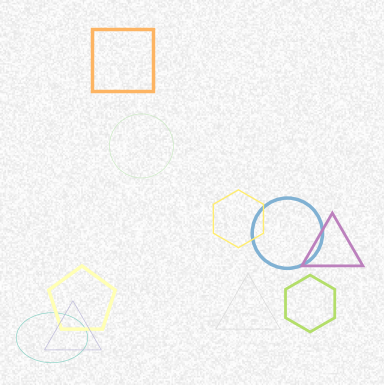[{"shape": "oval", "thickness": 0.5, "radius": 0.46, "center": [0.135, 0.123]}, {"shape": "pentagon", "thickness": 2.5, "radius": 0.45, "center": [0.213, 0.219]}, {"shape": "triangle", "thickness": 0.5, "radius": 0.43, "center": [0.189, 0.134]}, {"shape": "circle", "thickness": 2.5, "radius": 0.46, "center": [0.746, 0.394]}, {"shape": "square", "thickness": 2.5, "radius": 0.4, "center": [0.319, 0.844]}, {"shape": "hexagon", "thickness": 2, "radius": 0.37, "center": [0.806, 0.212]}, {"shape": "triangle", "thickness": 0.5, "radius": 0.48, "center": [0.644, 0.194]}, {"shape": "triangle", "thickness": 2, "radius": 0.46, "center": [0.863, 0.355]}, {"shape": "circle", "thickness": 0.5, "radius": 0.42, "center": [0.367, 0.621]}, {"shape": "hexagon", "thickness": 1, "radius": 0.38, "center": [0.619, 0.432]}]